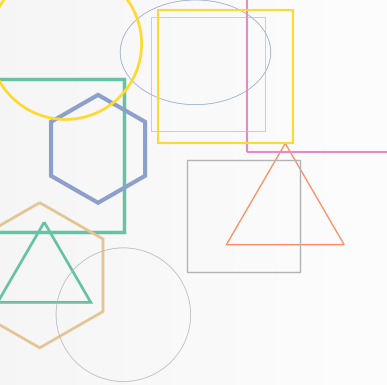[{"shape": "square", "thickness": 2.5, "radius": 0.99, "center": [0.122, 0.596]}, {"shape": "triangle", "thickness": 2, "radius": 0.69, "center": [0.114, 0.284]}, {"shape": "triangle", "thickness": 1, "radius": 0.88, "center": [0.736, 0.452]}, {"shape": "oval", "thickness": 0.5, "radius": 0.97, "center": [0.504, 0.864]}, {"shape": "hexagon", "thickness": 3, "radius": 0.7, "center": [0.253, 0.613]}, {"shape": "square", "thickness": 1.5, "radius": 1.0, "center": [0.838, 0.804]}, {"shape": "square", "thickness": 0.5, "radius": 0.74, "center": [0.537, 0.808]}, {"shape": "circle", "thickness": 2, "radius": 0.98, "center": [0.169, 0.886]}, {"shape": "square", "thickness": 1.5, "radius": 0.87, "center": [0.582, 0.8]}, {"shape": "hexagon", "thickness": 2, "radius": 0.94, "center": [0.103, 0.285]}, {"shape": "circle", "thickness": 0.5, "radius": 0.87, "center": [0.318, 0.183]}, {"shape": "square", "thickness": 1, "radius": 0.73, "center": [0.628, 0.44]}]